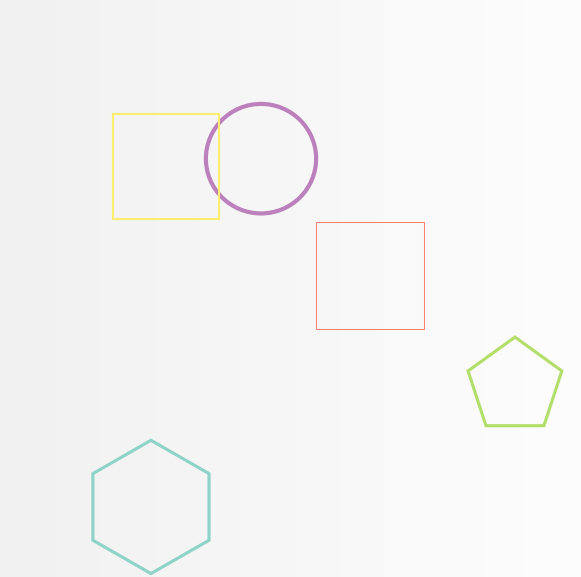[{"shape": "hexagon", "thickness": 1.5, "radius": 0.58, "center": [0.26, 0.121]}, {"shape": "square", "thickness": 0.5, "radius": 0.46, "center": [0.636, 0.522]}, {"shape": "pentagon", "thickness": 1.5, "radius": 0.42, "center": [0.886, 0.331]}, {"shape": "circle", "thickness": 2, "radius": 0.47, "center": [0.449, 0.724]}, {"shape": "square", "thickness": 1, "radius": 0.45, "center": [0.285, 0.712]}]